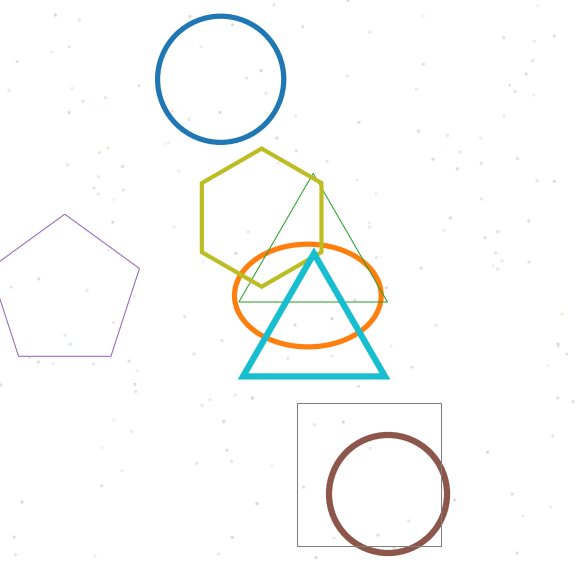[{"shape": "circle", "thickness": 2.5, "radius": 0.55, "center": [0.382, 0.862]}, {"shape": "oval", "thickness": 2.5, "radius": 0.64, "center": [0.533, 0.487]}, {"shape": "triangle", "thickness": 0.5, "radius": 0.74, "center": [0.542, 0.55]}, {"shape": "pentagon", "thickness": 0.5, "radius": 0.68, "center": [0.112, 0.492]}, {"shape": "circle", "thickness": 3, "radius": 0.51, "center": [0.672, 0.144]}, {"shape": "square", "thickness": 0.5, "radius": 0.62, "center": [0.639, 0.178]}, {"shape": "hexagon", "thickness": 2, "radius": 0.6, "center": [0.453, 0.622]}, {"shape": "triangle", "thickness": 3, "radius": 0.71, "center": [0.544, 0.418]}]